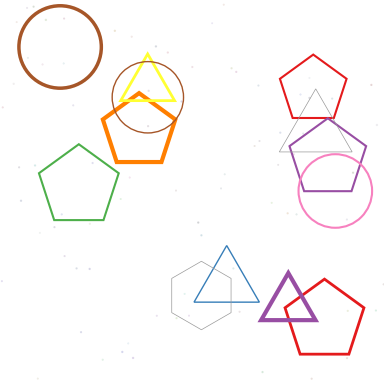[{"shape": "pentagon", "thickness": 2, "radius": 0.54, "center": [0.843, 0.167]}, {"shape": "pentagon", "thickness": 1.5, "radius": 0.46, "center": [0.814, 0.767]}, {"shape": "triangle", "thickness": 1, "radius": 0.49, "center": [0.589, 0.264]}, {"shape": "pentagon", "thickness": 1.5, "radius": 0.54, "center": [0.205, 0.516]}, {"shape": "triangle", "thickness": 3, "radius": 0.41, "center": [0.749, 0.209]}, {"shape": "pentagon", "thickness": 1.5, "radius": 0.52, "center": [0.851, 0.588]}, {"shape": "pentagon", "thickness": 3, "radius": 0.49, "center": [0.361, 0.659]}, {"shape": "triangle", "thickness": 2, "radius": 0.4, "center": [0.384, 0.779]}, {"shape": "circle", "thickness": 2.5, "radius": 0.54, "center": [0.156, 0.878]}, {"shape": "circle", "thickness": 1, "radius": 0.46, "center": [0.384, 0.747]}, {"shape": "circle", "thickness": 1.5, "radius": 0.48, "center": [0.871, 0.504]}, {"shape": "triangle", "thickness": 0.5, "radius": 0.55, "center": [0.82, 0.66]}, {"shape": "hexagon", "thickness": 0.5, "radius": 0.44, "center": [0.523, 0.232]}]